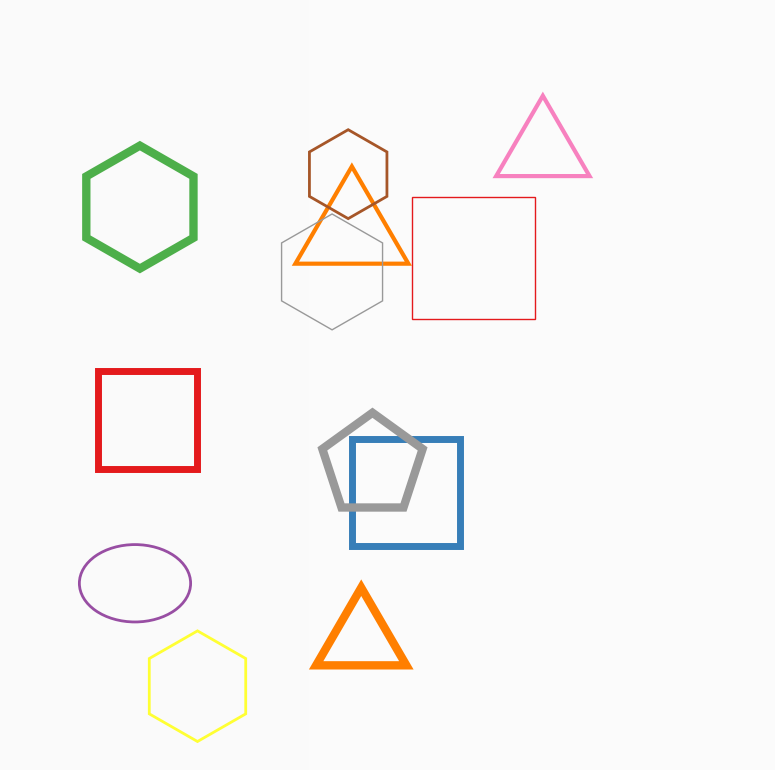[{"shape": "square", "thickness": 0.5, "radius": 0.4, "center": [0.611, 0.665]}, {"shape": "square", "thickness": 2.5, "radius": 0.32, "center": [0.19, 0.455]}, {"shape": "square", "thickness": 2.5, "radius": 0.35, "center": [0.524, 0.36]}, {"shape": "hexagon", "thickness": 3, "radius": 0.4, "center": [0.181, 0.731]}, {"shape": "oval", "thickness": 1, "radius": 0.36, "center": [0.174, 0.243]}, {"shape": "triangle", "thickness": 3, "radius": 0.34, "center": [0.466, 0.17]}, {"shape": "triangle", "thickness": 1.5, "radius": 0.42, "center": [0.454, 0.7]}, {"shape": "hexagon", "thickness": 1, "radius": 0.36, "center": [0.255, 0.109]}, {"shape": "hexagon", "thickness": 1, "radius": 0.29, "center": [0.449, 0.774]}, {"shape": "triangle", "thickness": 1.5, "radius": 0.35, "center": [0.7, 0.806]}, {"shape": "hexagon", "thickness": 0.5, "radius": 0.38, "center": [0.428, 0.647]}, {"shape": "pentagon", "thickness": 3, "radius": 0.34, "center": [0.481, 0.396]}]